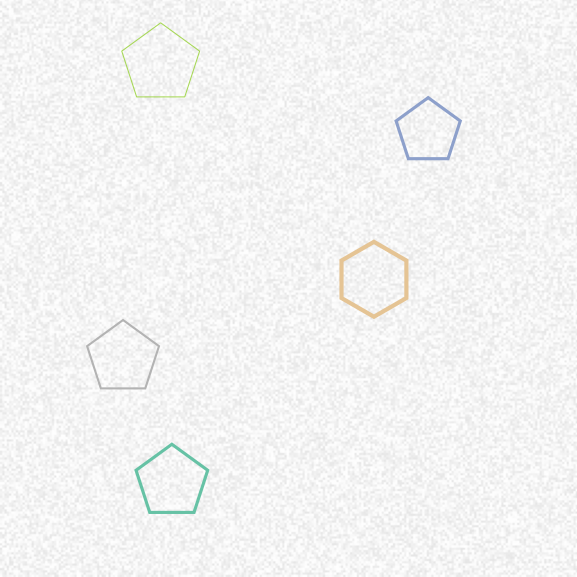[{"shape": "pentagon", "thickness": 1.5, "radius": 0.33, "center": [0.298, 0.165]}, {"shape": "pentagon", "thickness": 1.5, "radius": 0.29, "center": [0.741, 0.772]}, {"shape": "pentagon", "thickness": 0.5, "radius": 0.35, "center": [0.278, 0.889]}, {"shape": "hexagon", "thickness": 2, "radius": 0.32, "center": [0.648, 0.516]}, {"shape": "pentagon", "thickness": 1, "radius": 0.33, "center": [0.213, 0.38]}]